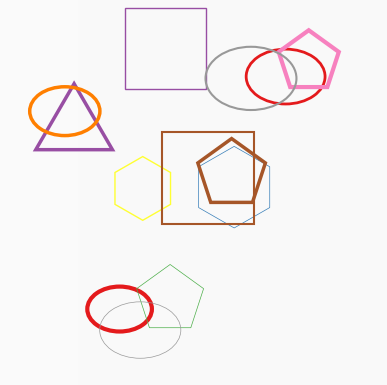[{"shape": "oval", "thickness": 2, "radius": 0.51, "center": [0.737, 0.801]}, {"shape": "oval", "thickness": 3, "radius": 0.42, "center": [0.309, 0.197]}, {"shape": "hexagon", "thickness": 0.5, "radius": 0.53, "center": [0.604, 0.514]}, {"shape": "pentagon", "thickness": 0.5, "radius": 0.45, "center": [0.439, 0.222]}, {"shape": "square", "thickness": 1, "radius": 0.52, "center": [0.426, 0.874]}, {"shape": "triangle", "thickness": 2.5, "radius": 0.57, "center": [0.191, 0.668]}, {"shape": "oval", "thickness": 2.5, "radius": 0.45, "center": [0.167, 0.711]}, {"shape": "hexagon", "thickness": 1, "radius": 0.41, "center": [0.368, 0.511]}, {"shape": "pentagon", "thickness": 2.5, "radius": 0.46, "center": [0.598, 0.548]}, {"shape": "square", "thickness": 1.5, "radius": 0.6, "center": [0.537, 0.537]}, {"shape": "pentagon", "thickness": 3, "radius": 0.41, "center": [0.797, 0.84]}, {"shape": "oval", "thickness": 0.5, "radius": 0.52, "center": [0.362, 0.143]}, {"shape": "oval", "thickness": 1.5, "radius": 0.59, "center": [0.648, 0.796]}]